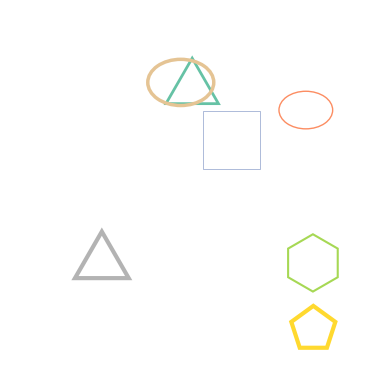[{"shape": "triangle", "thickness": 2, "radius": 0.39, "center": [0.499, 0.77]}, {"shape": "oval", "thickness": 1, "radius": 0.35, "center": [0.794, 0.714]}, {"shape": "square", "thickness": 0.5, "radius": 0.37, "center": [0.601, 0.636]}, {"shape": "hexagon", "thickness": 1.5, "radius": 0.37, "center": [0.813, 0.317]}, {"shape": "pentagon", "thickness": 3, "radius": 0.3, "center": [0.814, 0.145]}, {"shape": "oval", "thickness": 2.5, "radius": 0.43, "center": [0.47, 0.786]}, {"shape": "triangle", "thickness": 3, "radius": 0.4, "center": [0.265, 0.318]}]